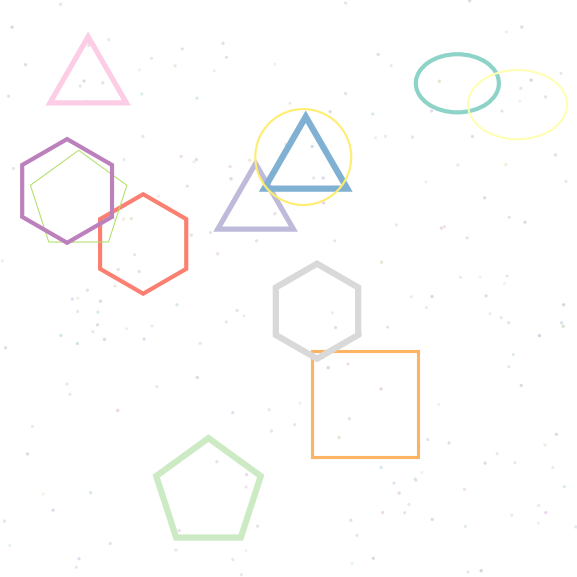[{"shape": "oval", "thickness": 2, "radius": 0.36, "center": [0.792, 0.855]}, {"shape": "oval", "thickness": 1, "radius": 0.43, "center": [0.896, 0.818]}, {"shape": "triangle", "thickness": 2.5, "radius": 0.38, "center": [0.443, 0.64]}, {"shape": "hexagon", "thickness": 2, "radius": 0.43, "center": [0.248, 0.577]}, {"shape": "triangle", "thickness": 3, "radius": 0.41, "center": [0.529, 0.714]}, {"shape": "square", "thickness": 1.5, "radius": 0.46, "center": [0.632, 0.299]}, {"shape": "pentagon", "thickness": 0.5, "radius": 0.44, "center": [0.136, 0.651]}, {"shape": "triangle", "thickness": 2.5, "radius": 0.38, "center": [0.153, 0.859]}, {"shape": "hexagon", "thickness": 3, "radius": 0.41, "center": [0.549, 0.46]}, {"shape": "hexagon", "thickness": 2, "radius": 0.45, "center": [0.116, 0.669]}, {"shape": "pentagon", "thickness": 3, "radius": 0.48, "center": [0.361, 0.145]}, {"shape": "circle", "thickness": 1, "radius": 0.42, "center": [0.525, 0.727]}]